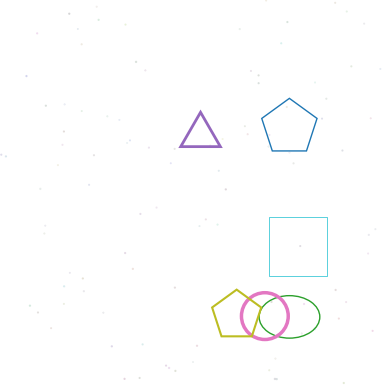[{"shape": "pentagon", "thickness": 1, "radius": 0.38, "center": [0.752, 0.669]}, {"shape": "oval", "thickness": 1, "radius": 0.39, "center": [0.752, 0.177]}, {"shape": "triangle", "thickness": 2, "radius": 0.3, "center": [0.521, 0.649]}, {"shape": "circle", "thickness": 2.5, "radius": 0.3, "center": [0.688, 0.179]}, {"shape": "pentagon", "thickness": 1.5, "radius": 0.34, "center": [0.615, 0.181]}, {"shape": "square", "thickness": 0.5, "radius": 0.38, "center": [0.774, 0.359]}]